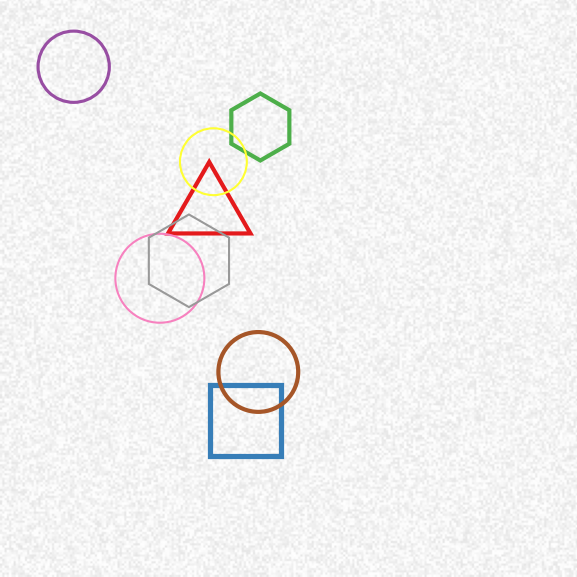[{"shape": "triangle", "thickness": 2, "radius": 0.41, "center": [0.362, 0.636]}, {"shape": "square", "thickness": 2.5, "radius": 0.31, "center": [0.425, 0.271]}, {"shape": "hexagon", "thickness": 2, "radius": 0.29, "center": [0.451, 0.779]}, {"shape": "circle", "thickness": 1.5, "radius": 0.31, "center": [0.128, 0.884]}, {"shape": "circle", "thickness": 1, "radius": 0.29, "center": [0.37, 0.719]}, {"shape": "circle", "thickness": 2, "radius": 0.35, "center": [0.447, 0.355]}, {"shape": "circle", "thickness": 1, "radius": 0.39, "center": [0.277, 0.517]}, {"shape": "hexagon", "thickness": 1, "radius": 0.4, "center": [0.327, 0.548]}]